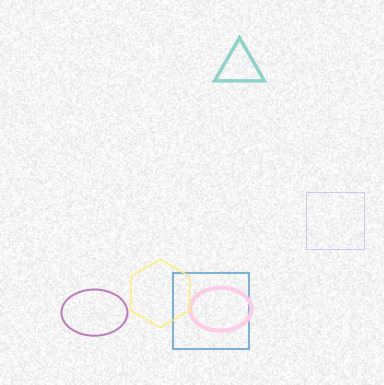[{"shape": "triangle", "thickness": 2.5, "radius": 0.37, "center": [0.622, 0.827]}, {"shape": "square", "thickness": 0.5, "radius": 0.37, "center": [0.871, 0.428]}, {"shape": "square", "thickness": 1.5, "radius": 0.49, "center": [0.548, 0.193]}, {"shape": "oval", "thickness": 3, "radius": 0.4, "center": [0.573, 0.197]}, {"shape": "oval", "thickness": 1.5, "radius": 0.43, "center": [0.245, 0.188]}, {"shape": "hexagon", "thickness": 1, "radius": 0.44, "center": [0.416, 0.238]}]